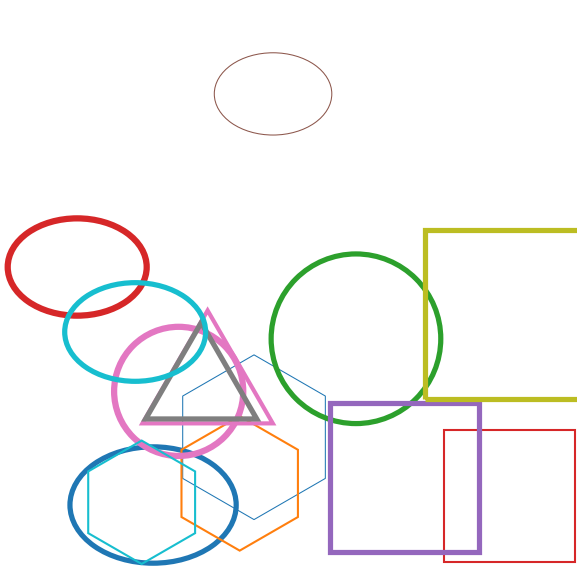[{"shape": "hexagon", "thickness": 0.5, "radius": 0.71, "center": [0.44, 0.242]}, {"shape": "oval", "thickness": 2.5, "radius": 0.72, "center": [0.265, 0.125]}, {"shape": "hexagon", "thickness": 1, "radius": 0.58, "center": [0.415, 0.162]}, {"shape": "circle", "thickness": 2.5, "radius": 0.73, "center": [0.616, 0.413]}, {"shape": "square", "thickness": 1, "radius": 0.57, "center": [0.882, 0.14]}, {"shape": "oval", "thickness": 3, "radius": 0.6, "center": [0.134, 0.537]}, {"shape": "square", "thickness": 2.5, "radius": 0.65, "center": [0.7, 0.172]}, {"shape": "oval", "thickness": 0.5, "radius": 0.51, "center": [0.473, 0.837]}, {"shape": "circle", "thickness": 3, "radius": 0.56, "center": [0.309, 0.321]}, {"shape": "triangle", "thickness": 2, "radius": 0.65, "center": [0.359, 0.331]}, {"shape": "triangle", "thickness": 2.5, "radius": 0.56, "center": [0.348, 0.329]}, {"shape": "square", "thickness": 2.5, "radius": 0.73, "center": [0.882, 0.454]}, {"shape": "hexagon", "thickness": 1, "radius": 0.53, "center": [0.245, 0.129]}, {"shape": "oval", "thickness": 2.5, "radius": 0.61, "center": [0.234, 0.424]}]